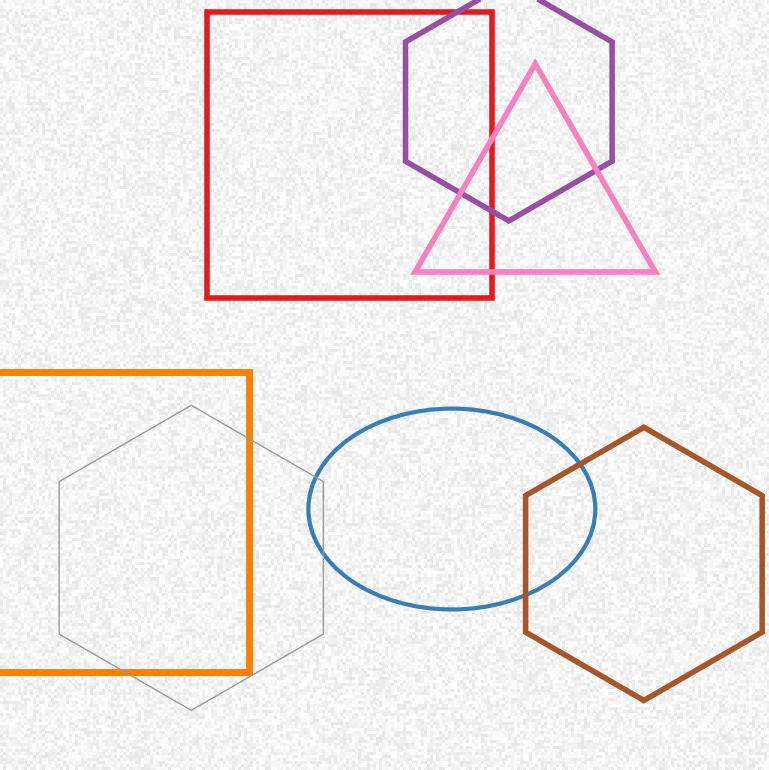[{"shape": "square", "thickness": 2, "radius": 0.93, "center": [0.454, 0.798]}, {"shape": "oval", "thickness": 1.5, "radius": 0.93, "center": [0.587, 0.339]}, {"shape": "hexagon", "thickness": 2, "radius": 0.77, "center": [0.661, 0.868]}, {"shape": "square", "thickness": 2.5, "radius": 0.97, "center": [0.129, 0.322]}, {"shape": "hexagon", "thickness": 2, "radius": 0.89, "center": [0.836, 0.268]}, {"shape": "triangle", "thickness": 2, "radius": 0.9, "center": [0.695, 0.737]}, {"shape": "hexagon", "thickness": 0.5, "radius": 0.99, "center": [0.248, 0.276]}]